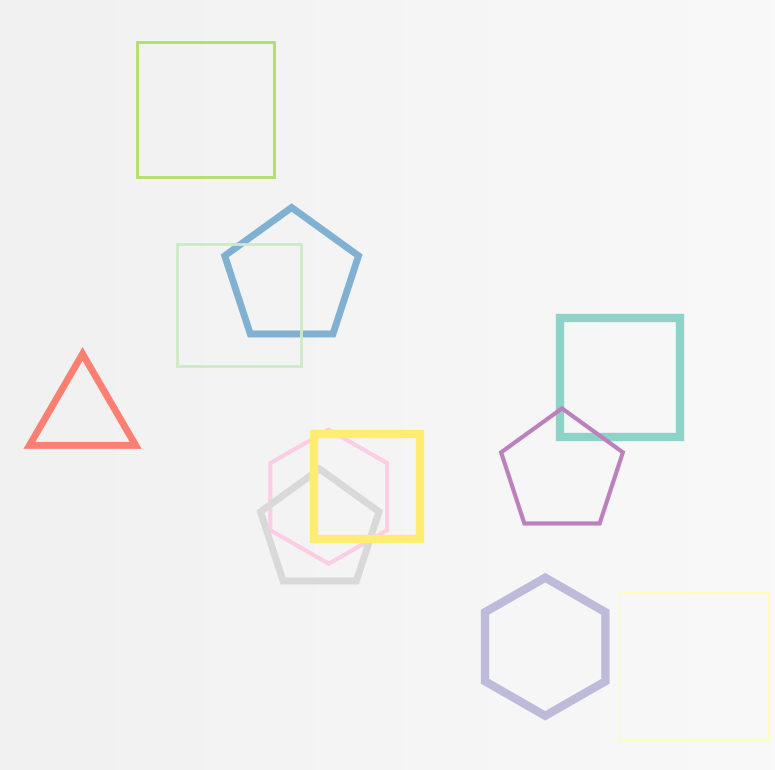[{"shape": "square", "thickness": 3, "radius": 0.39, "center": [0.8, 0.51]}, {"shape": "square", "thickness": 0.5, "radius": 0.48, "center": [0.895, 0.135]}, {"shape": "hexagon", "thickness": 3, "radius": 0.45, "center": [0.703, 0.16]}, {"shape": "triangle", "thickness": 2.5, "radius": 0.4, "center": [0.107, 0.461]}, {"shape": "pentagon", "thickness": 2.5, "radius": 0.45, "center": [0.376, 0.64]}, {"shape": "square", "thickness": 1, "radius": 0.44, "center": [0.265, 0.858]}, {"shape": "hexagon", "thickness": 1.5, "radius": 0.44, "center": [0.424, 0.355]}, {"shape": "pentagon", "thickness": 2.5, "radius": 0.4, "center": [0.413, 0.311]}, {"shape": "pentagon", "thickness": 1.5, "radius": 0.41, "center": [0.725, 0.387]}, {"shape": "square", "thickness": 1, "radius": 0.4, "center": [0.308, 0.604]}, {"shape": "square", "thickness": 3, "radius": 0.34, "center": [0.474, 0.368]}]